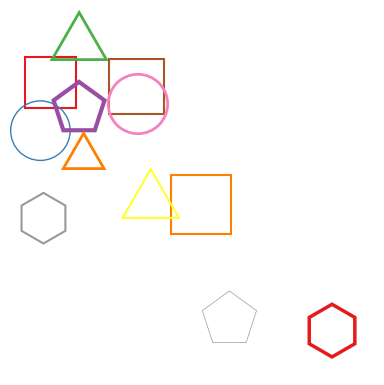[{"shape": "square", "thickness": 1.5, "radius": 0.33, "center": [0.131, 0.785]}, {"shape": "hexagon", "thickness": 2.5, "radius": 0.34, "center": [0.862, 0.141]}, {"shape": "circle", "thickness": 1, "radius": 0.39, "center": [0.105, 0.661]}, {"shape": "triangle", "thickness": 2, "radius": 0.41, "center": [0.206, 0.886]}, {"shape": "pentagon", "thickness": 3, "radius": 0.35, "center": [0.205, 0.718]}, {"shape": "square", "thickness": 1.5, "radius": 0.39, "center": [0.521, 0.469]}, {"shape": "triangle", "thickness": 2, "radius": 0.31, "center": [0.217, 0.593]}, {"shape": "triangle", "thickness": 1.5, "radius": 0.42, "center": [0.392, 0.476]}, {"shape": "square", "thickness": 1.5, "radius": 0.36, "center": [0.354, 0.776]}, {"shape": "circle", "thickness": 2, "radius": 0.39, "center": [0.358, 0.73]}, {"shape": "pentagon", "thickness": 0.5, "radius": 0.37, "center": [0.596, 0.17]}, {"shape": "hexagon", "thickness": 1.5, "radius": 0.33, "center": [0.113, 0.433]}]